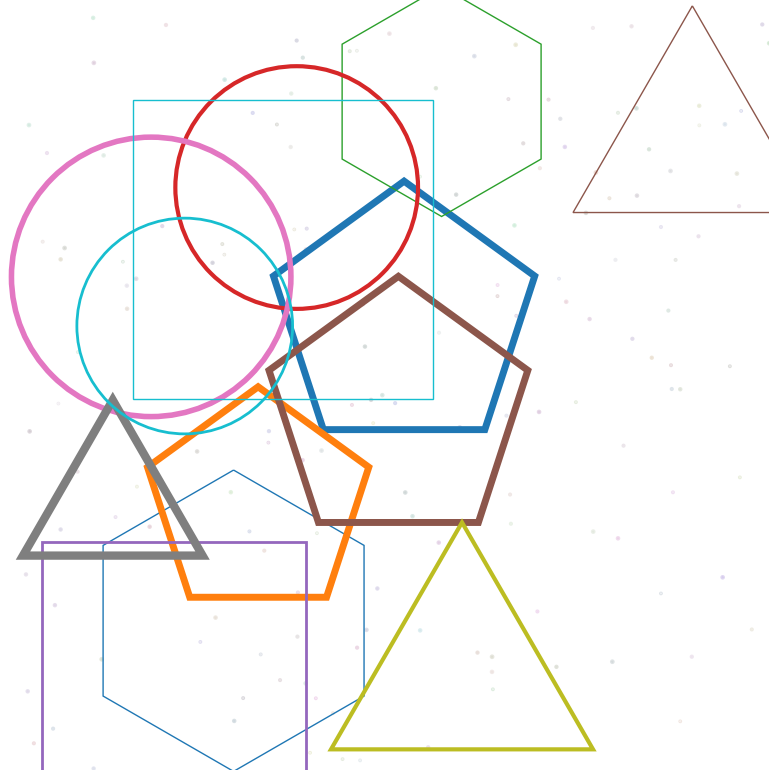[{"shape": "pentagon", "thickness": 2.5, "radius": 0.89, "center": [0.525, 0.586]}, {"shape": "hexagon", "thickness": 0.5, "radius": 0.98, "center": [0.303, 0.194]}, {"shape": "pentagon", "thickness": 2.5, "radius": 0.76, "center": [0.335, 0.347]}, {"shape": "hexagon", "thickness": 0.5, "radius": 0.75, "center": [0.574, 0.868]}, {"shape": "circle", "thickness": 1.5, "radius": 0.79, "center": [0.385, 0.756]}, {"shape": "square", "thickness": 1, "radius": 0.85, "center": [0.226, 0.126]}, {"shape": "triangle", "thickness": 0.5, "radius": 0.89, "center": [0.899, 0.813]}, {"shape": "pentagon", "thickness": 2.5, "radius": 0.88, "center": [0.517, 0.464]}, {"shape": "circle", "thickness": 2, "radius": 0.91, "center": [0.196, 0.64]}, {"shape": "triangle", "thickness": 3, "radius": 0.67, "center": [0.146, 0.346]}, {"shape": "triangle", "thickness": 1.5, "radius": 0.98, "center": [0.6, 0.125]}, {"shape": "circle", "thickness": 1, "radius": 0.7, "center": [0.24, 0.577]}, {"shape": "square", "thickness": 0.5, "radius": 0.97, "center": [0.368, 0.676]}]